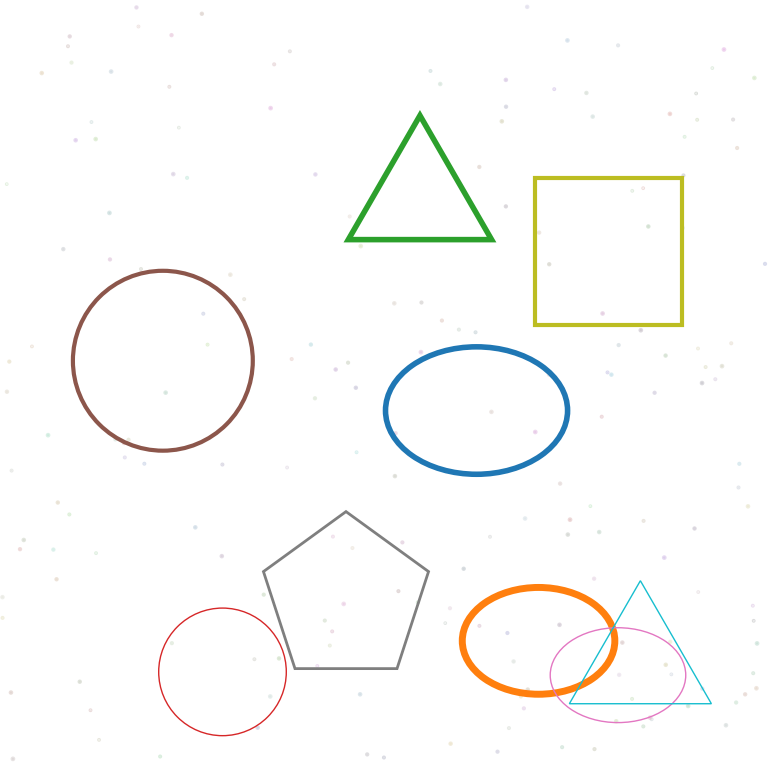[{"shape": "oval", "thickness": 2, "radius": 0.59, "center": [0.619, 0.467]}, {"shape": "oval", "thickness": 2.5, "radius": 0.5, "center": [0.699, 0.168]}, {"shape": "triangle", "thickness": 2, "radius": 0.54, "center": [0.545, 0.743]}, {"shape": "circle", "thickness": 0.5, "radius": 0.41, "center": [0.289, 0.127]}, {"shape": "circle", "thickness": 1.5, "radius": 0.58, "center": [0.211, 0.532]}, {"shape": "oval", "thickness": 0.5, "radius": 0.44, "center": [0.803, 0.123]}, {"shape": "pentagon", "thickness": 1, "radius": 0.56, "center": [0.449, 0.223]}, {"shape": "square", "thickness": 1.5, "radius": 0.48, "center": [0.79, 0.673]}, {"shape": "triangle", "thickness": 0.5, "radius": 0.53, "center": [0.832, 0.139]}]